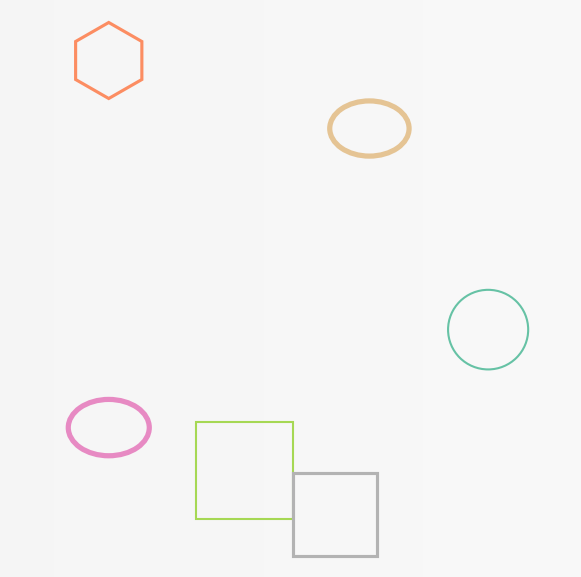[{"shape": "circle", "thickness": 1, "radius": 0.34, "center": [0.84, 0.428]}, {"shape": "hexagon", "thickness": 1.5, "radius": 0.33, "center": [0.187, 0.894]}, {"shape": "oval", "thickness": 2.5, "radius": 0.35, "center": [0.187, 0.259]}, {"shape": "square", "thickness": 1, "radius": 0.42, "center": [0.42, 0.185]}, {"shape": "oval", "thickness": 2.5, "radius": 0.34, "center": [0.636, 0.777]}, {"shape": "square", "thickness": 1.5, "radius": 0.36, "center": [0.576, 0.108]}]